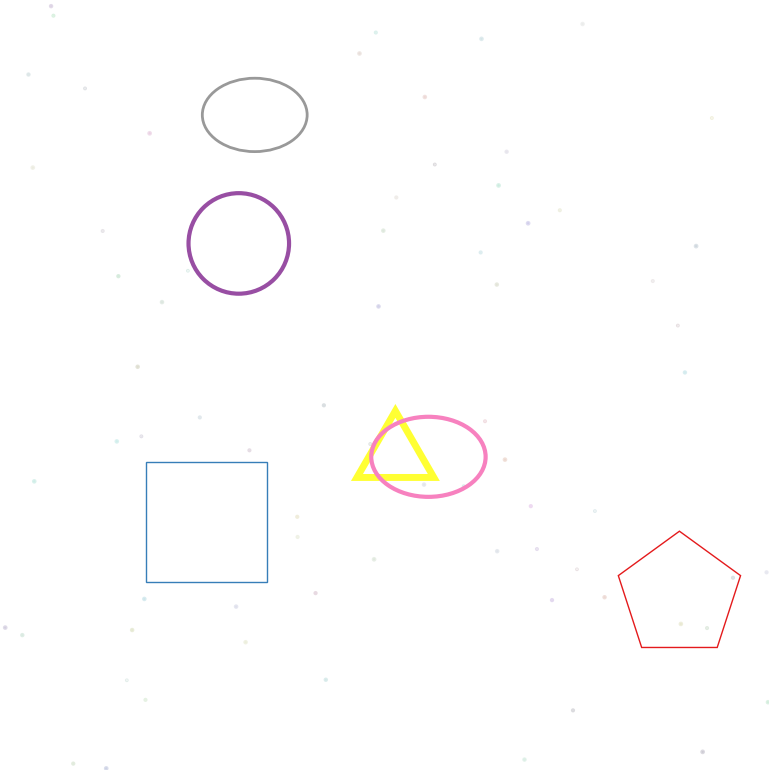[{"shape": "pentagon", "thickness": 0.5, "radius": 0.42, "center": [0.882, 0.227]}, {"shape": "square", "thickness": 0.5, "radius": 0.39, "center": [0.268, 0.323]}, {"shape": "circle", "thickness": 1.5, "radius": 0.33, "center": [0.31, 0.684]}, {"shape": "triangle", "thickness": 2.5, "radius": 0.29, "center": [0.513, 0.409]}, {"shape": "oval", "thickness": 1.5, "radius": 0.37, "center": [0.556, 0.407]}, {"shape": "oval", "thickness": 1, "radius": 0.34, "center": [0.331, 0.851]}]